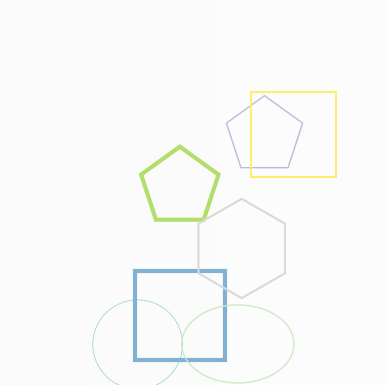[{"shape": "circle", "thickness": 0.5, "radius": 0.58, "center": [0.355, 0.105]}, {"shape": "pentagon", "thickness": 1, "radius": 0.52, "center": [0.683, 0.648]}, {"shape": "square", "thickness": 3, "radius": 0.58, "center": [0.465, 0.181]}, {"shape": "pentagon", "thickness": 3, "radius": 0.52, "center": [0.464, 0.514]}, {"shape": "hexagon", "thickness": 1.5, "radius": 0.64, "center": [0.624, 0.355]}, {"shape": "oval", "thickness": 1, "radius": 0.72, "center": [0.614, 0.107]}, {"shape": "square", "thickness": 1.5, "radius": 0.55, "center": [0.757, 0.65]}]